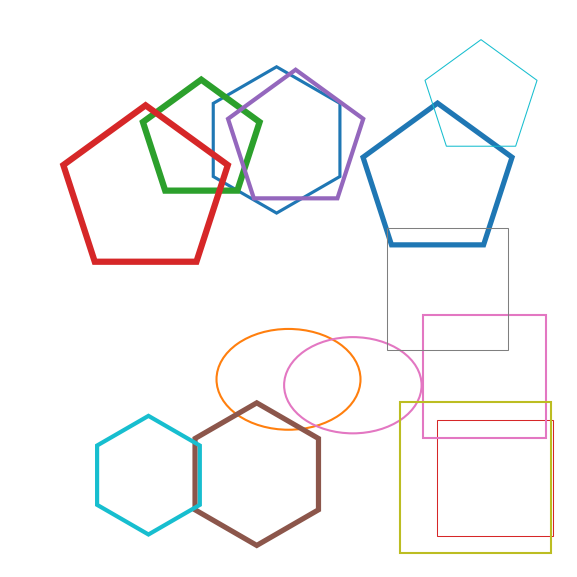[{"shape": "hexagon", "thickness": 1.5, "radius": 0.63, "center": [0.479, 0.757]}, {"shape": "pentagon", "thickness": 2.5, "radius": 0.68, "center": [0.758, 0.685]}, {"shape": "oval", "thickness": 1, "radius": 0.62, "center": [0.5, 0.342]}, {"shape": "pentagon", "thickness": 3, "radius": 0.53, "center": [0.349, 0.755]}, {"shape": "pentagon", "thickness": 3, "radius": 0.75, "center": [0.252, 0.667]}, {"shape": "square", "thickness": 0.5, "radius": 0.5, "center": [0.858, 0.172]}, {"shape": "pentagon", "thickness": 2, "radius": 0.62, "center": [0.512, 0.755]}, {"shape": "hexagon", "thickness": 2.5, "radius": 0.62, "center": [0.445, 0.178]}, {"shape": "square", "thickness": 1, "radius": 0.54, "center": [0.839, 0.347]}, {"shape": "oval", "thickness": 1, "radius": 0.6, "center": [0.611, 0.332]}, {"shape": "square", "thickness": 0.5, "radius": 0.53, "center": [0.775, 0.499]}, {"shape": "square", "thickness": 1, "radius": 0.65, "center": [0.824, 0.172]}, {"shape": "pentagon", "thickness": 0.5, "radius": 0.51, "center": [0.833, 0.828]}, {"shape": "hexagon", "thickness": 2, "radius": 0.51, "center": [0.257, 0.176]}]